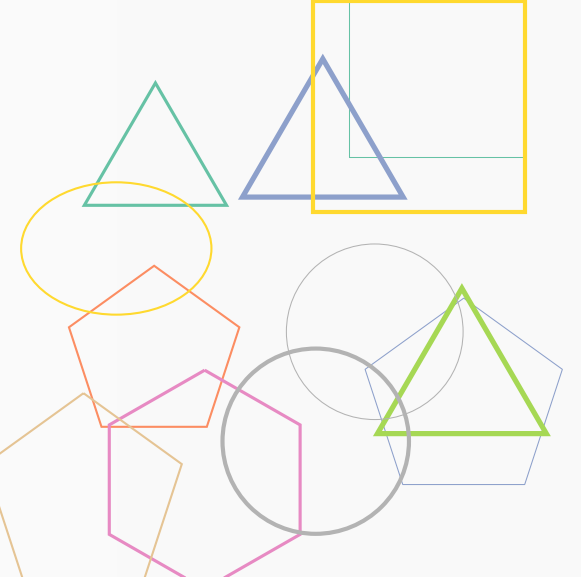[{"shape": "square", "thickness": 0.5, "radius": 0.76, "center": [0.752, 0.878]}, {"shape": "triangle", "thickness": 1.5, "radius": 0.71, "center": [0.267, 0.714]}, {"shape": "pentagon", "thickness": 1, "radius": 0.77, "center": [0.265, 0.385]}, {"shape": "triangle", "thickness": 2.5, "radius": 0.8, "center": [0.555, 0.738]}, {"shape": "pentagon", "thickness": 0.5, "radius": 0.89, "center": [0.798, 0.304]}, {"shape": "hexagon", "thickness": 1.5, "radius": 0.95, "center": [0.352, 0.169]}, {"shape": "triangle", "thickness": 2.5, "radius": 0.84, "center": [0.795, 0.332]}, {"shape": "oval", "thickness": 1, "radius": 0.82, "center": [0.2, 0.569]}, {"shape": "square", "thickness": 2, "radius": 0.91, "center": [0.72, 0.814]}, {"shape": "pentagon", "thickness": 1, "radius": 0.89, "center": [0.144, 0.141]}, {"shape": "circle", "thickness": 0.5, "radius": 0.76, "center": [0.645, 0.425]}, {"shape": "circle", "thickness": 2, "radius": 0.8, "center": [0.543, 0.235]}]